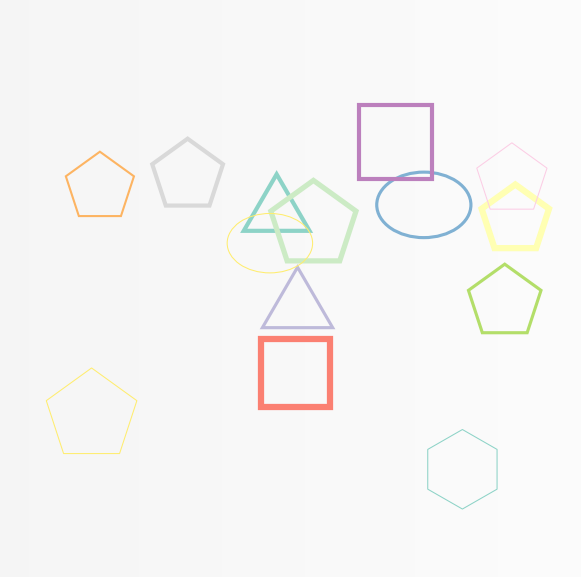[{"shape": "triangle", "thickness": 2, "radius": 0.33, "center": [0.476, 0.632]}, {"shape": "hexagon", "thickness": 0.5, "radius": 0.34, "center": [0.796, 0.187]}, {"shape": "pentagon", "thickness": 3, "radius": 0.3, "center": [0.887, 0.619]}, {"shape": "triangle", "thickness": 1.5, "radius": 0.35, "center": [0.512, 0.467]}, {"shape": "square", "thickness": 3, "radius": 0.3, "center": [0.509, 0.354]}, {"shape": "oval", "thickness": 1.5, "radius": 0.41, "center": [0.729, 0.644]}, {"shape": "pentagon", "thickness": 1, "radius": 0.31, "center": [0.172, 0.675]}, {"shape": "pentagon", "thickness": 1.5, "radius": 0.33, "center": [0.868, 0.476]}, {"shape": "pentagon", "thickness": 0.5, "radius": 0.32, "center": [0.881, 0.688]}, {"shape": "pentagon", "thickness": 2, "radius": 0.32, "center": [0.323, 0.695]}, {"shape": "square", "thickness": 2, "radius": 0.32, "center": [0.68, 0.753]}, {"shape": "pentagon", "thickness": 2.5, "radius": 0.39, "center": [0.539, 0.61]}, {"shape": "oval", "thickness": 0.5, "radius": 0.37, "center": [0.464, 0.578]}, {"shape": "pentagon", "thickness": 0.5, "radius": 0.41, "center": [0.158, 0.28]}]